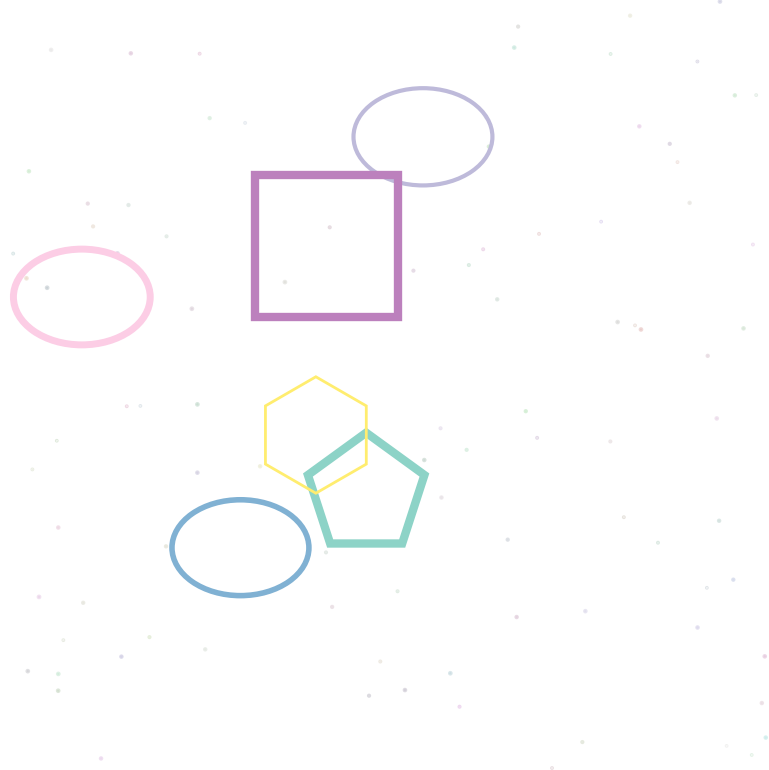[{"shape": "pentagon", "thickness": 3, "radius": 0.4, "center": [0.476, 0.359]}, {"shape": "oval", "thickness": 1.5, "radius": 0.45, "center": [0.549, 0.822]}, {"shape": "oval", "thickness": 2, "radius": 0.44, "center": [0.312, 0.289]}, {"shape": "oval", "thickness": 2.5, "radius": 0.44, "center": [0.106, 0.614]}, {"shape": "square", "thickness": 3, "radius": 0.46, "center": [0.424, 0.68]}, {"shape": "hexagon", "thickness": 1, "radius": 0.38, "center": [0.41, 0.435]}]